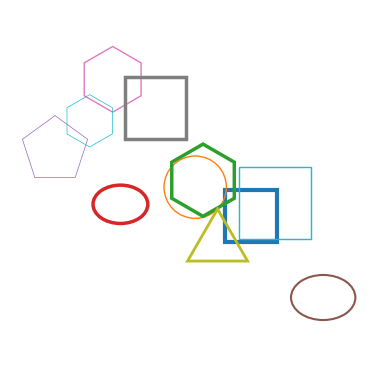[{"shape": "square", "thickness": 3, "radius": 0.34, "center": [0.652, 0.439]}, {"shape": "circle", "thickness": 1, "radius": 0.41, "center": [0.507, 0.514]}, {"shape": "hexagon", "thickness": 2.5, "radius": 0.47, "center": [0.527, 0.532]}, {"shape": "oval", "thickness": 2.5, "radius": 0.36, "center": [0.313, 0.469]}, {"shape": "pentagon", "thickness": 0.5, "radius": 0.45, "center": [0.143, 0.611]}, {"shape": "oval", "thickness": 1.5, "radius": 0.42, "center": [0.839, 0.227]}, {"shape": "hexagon", "thickness": 1, "radius": 0.43, "center": [0.293, 0.794]}, {"shape": "square", "thickness": 2.5, "radius": 0.4, "center": [0.404, 0.719]}, {"shape": "triangle", "thickness": 2, "radius": 0.45, "center": [0.565, 0.367]}, {"shape": "square", "thickness": 1, "radius": 0.47, "center": [0.714, 0.473]}, {"shape": "hexagon", "thickness": 0.5, "radius": 0.34, "center": [0.233, 0.686]}]